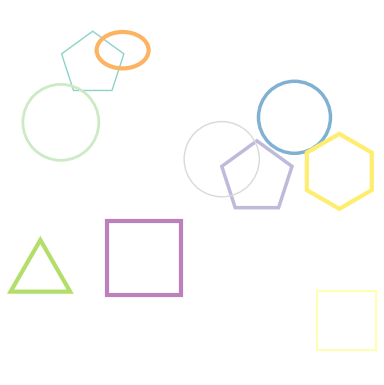[{"shape": "pentagon", "thickness": 1, "radius": 0.43, "center": [0.241, 0.834]}, {"shape": "square", "thickness": 1.5, "radius": 0.38, "center": [0.9, 0.167]}, {"shape": "pentagon", "thickness": 2.5, "radius": 0.48, "center": [0.667, 0.538]}, {"shape": "circle", "thickness": 2.5, "radius": 0.47, "center": [0.765, 0.695]}, {"shape": "oval", "thickness": 3, "radius": 0.34, "center": [0.319, 0.87]}, {"shape": "triangle", "thickness": 3, "radius": 0.45, "center": [0.105, 0.287]}, {"shape": "circle", "thickness": 1, "radius": 0.49, "center": [0.576, 0.587]}, {"shape": "square", "thickness": 3, "radius": 0.48, "center": [0.375, 0.331]}, {"shape": "circle", "thickness": 2, "radius": 0.49, "center": [0.158, 0.682]}, {"shape": "hexagon", "thickness": 3, "radius": 0.49, "center": [0.881, 0.555]}]